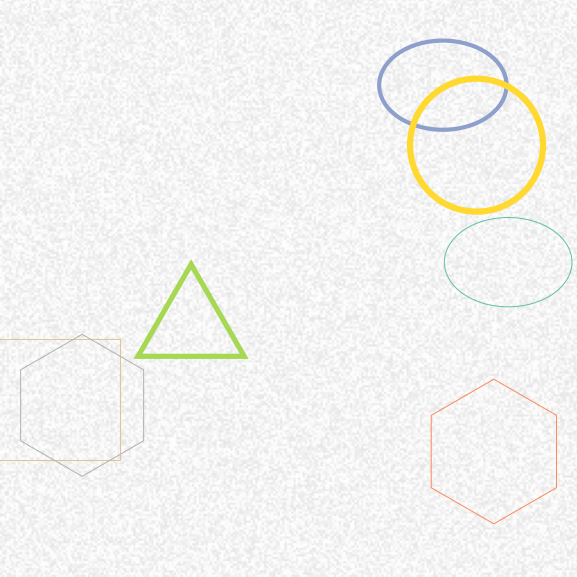[{"shape": "oval", "thickness": 0.5, "radius": 0.55, "center": [0.88, 0.545]}, {"shape": "hexagon", "thickness": 0.5, "radius": 0.63, "center": [0.855, 0.217]}, {"shape": "oval", "thickness": 2, "radius": 0.55, "center": [0.767, 0.852]}, {"shape": "triangle", "thickness": 2.5, "radius": 0.53, "center": [0.331, 0.435]}, {"shape": "circle", "thickness": 3, "radius": 0.58, "center": [0.825, 0.748]}, {"shape": "square", "thickness": 0.5, "radius": 0.53, "center": [0.103, 0.308]}, {"shape": "hexagon", "thickness": 0.5, "radius": 0.61, "center": [0.142, 0.297]}]